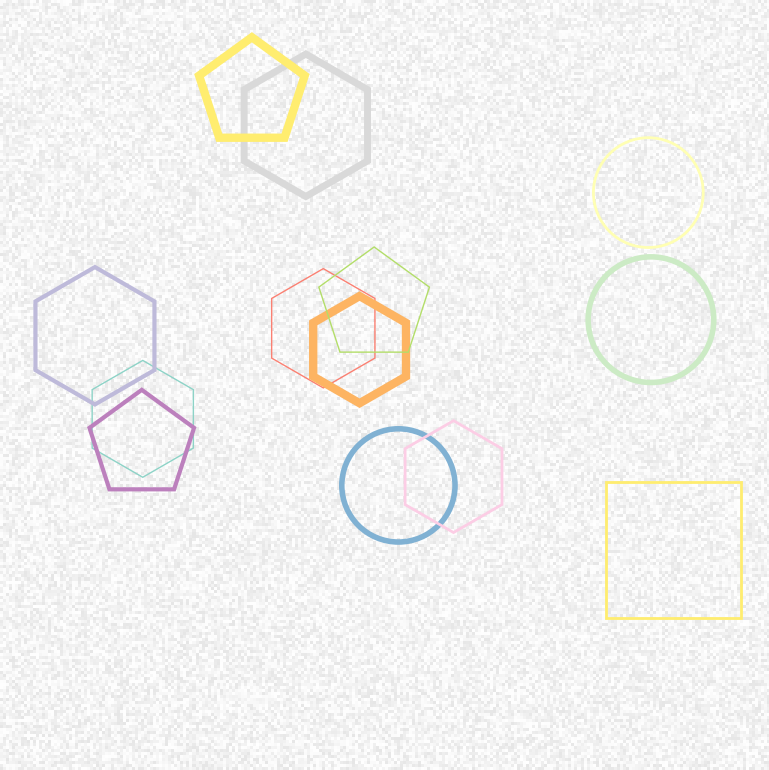[{"shape": "hexagon", "thickness": 0.5, "radius": 0.38, "center": [0.185, 0.456]}, {"shape": "circle", "thickness": 1, "radius": 0.36, "center": [0.842, 0.75]}, {"shape": "hexagon", "thickness": 1.5, "radius": 0.45, "center": [0.123, 0.564]}, {"shape": "hexagon", "thickness": 0.5, "radius": 0.39, "center": [0.42, 0.574]}, {"shape": "circle", "thickness": 2, "radius": 0.37, "center": [0.517, 0.37]}, {"shape": "hexagon", "thickness": 3, "radius": 0.35, "center": [0.467, 0.546]}, {"shape": "pentagon", "thickness": 0.5, "radius": 0.38, "center": [0.486, 0.604]}, {"shape": "hexagon", "thickness": 1, "radius": 0.36, "center": [0.589, 0.381]}, {"shape": "hexagon", "thickness": 2.5, "radius": 0.46, "center": [0.397, 0.837]}, {"shape": "pentagon", "thickness": 1.5, "radius": 0.36, "center": [0.184, 0.422]}, {"shape": "circle", "thickness": 2, "radius": 0.41, "center": [0.845, 0.585]}, {"shape": "square", "thickness": 1, "radius": 0.44, "center": [0.874, 0.286]}, {"shape": "pentagon", "thickness": 3, "radius": 0.36, "center": [0.327, 0.879]}]